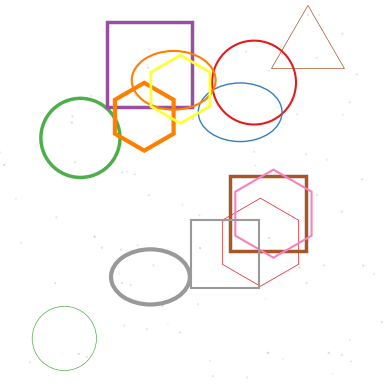[{"shape": "hexagon", "thickness": 0.5, "radius": 0.57, "center": [0.676, 0.371]}, {"shape": "circle", "thickness": 1.5, "radius": 0.54, "center": [0.66, 0.786]}, {"shape": "oval", "thickness": 1, "radius": 0.54, "center": [0.624, 0.708]}, {"shape": "circle", "thickness": 0.5, "radius": 0.42, "center": [0.167, 0.121]}, {"shape": "circle", "thickness": 2.5, "radius": 0.51, "center": [0.209, 0.642]}, {"shape": "square", "thickness": 2.5, "radius": 0.55, "center": [0.387, 0.832]}, {"shape": "hexagon", "thickness": 3, "radius": 0.44, "center": [0.375, 0.697]}, {"shape": "oval", "thickness": 1.5, "radius": 0.54, "center": [0.451, 0.791]}, {"shape": "hexagon", "thickness": 2, "radius": 0.44, "center": [0.469, 0.768]}, {"shape": "square", "thickness": 2.5, "radius": 0.49, "center": [0.696, 0.445]}, {"shape": "triangle", "thickness": 0.5, "radius": 0.55, "center": [0.8, 0.877]}, {"shape": "hexagon", "thickness": 1.5, "radius": 0.57, "center": [0.71, 0.445]}, {"shape": "oval", "thickness": 3, "radius": 0.51, "center": [0.391, 0.281]}, {"shape": "square", "thickness": 1.5, "radius": 0.44, "center": [0.585, 0.34]}]